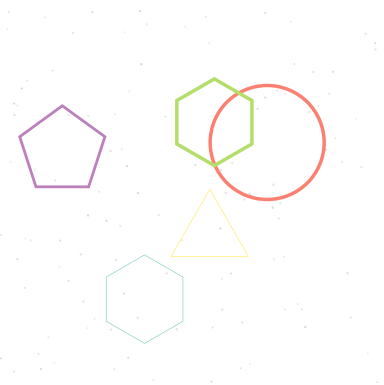[{"shape": "hexagon", "thickness": 0.5, "radius": 0.57, "center": [0.376, 0.223]}, {"shape": "circle", "thickness": 2.5, "radius": 0.74, "center": [0.694, 0.63]}, {"shape": "hexagon", "thickness": 2.5, "radius": 0.56, "center": [0.557, 0.682]}, {"shape": "pentagon", "thickness": 2, "radius": 0.58, "center": [0.162, 0.609]}, {"shape": "triangle", "thickness": 0.5, "radius": 0.58, "center": [0.545, 0.392]}]